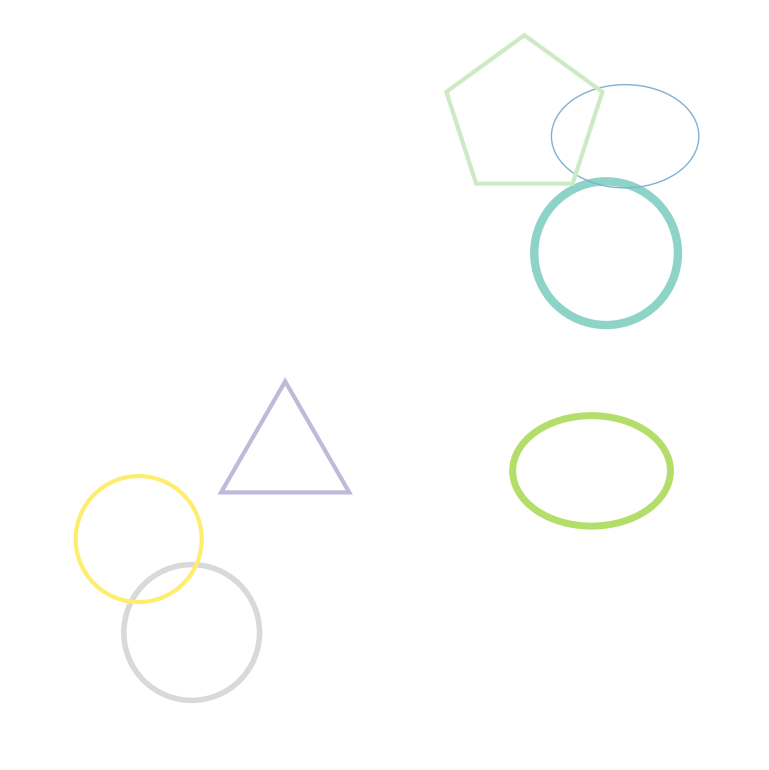[{"shape": "circle", "thickness": 3, "radius": 0.47, "center": [0.787, 0.671]}, {"shape": "triangle", "thickness": 1.5, "radius": 0.48, "center": [0.37, 0.409]}, {"shape": "oval", "thickness": 0.5, "radius": 0.48, "center": [0.812, 0.823]}, {"shape": "oval", "thickness": 2.5, "radius": 0.51, "center": [0.768, 0.388]}, {"shape": "circle", "thickness": 2, "radius": 0.44, "center": [0.249, 0.179]}, {"shape": "pentagon", "thickness": 1.5, "radius": 0.53, "center": [0.681, 0.848]}, {"shape": "circle", "thickness": 1.5, "radius": 0.41, "center": [0.18, 0.3]}]